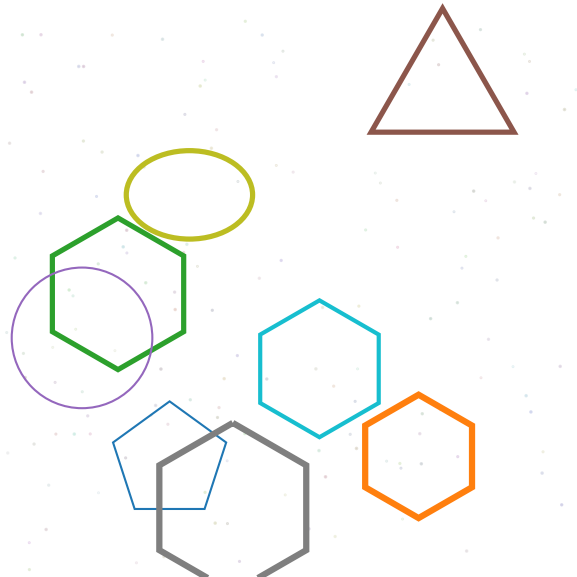[{"shape": "pentagon", "thickness": 1, "radius": 0.51, "center": [0.294, 0.201]}, {"shape": "hexagon", "thickness": 3, "radius": 0.53, "center": [0.725, 0.209]}, {"shape": "hexagon", "thickness": 2.5, "radius": 0.66, "center": [0.204, 0.49]}, {"shape": "circle", "thickness": 1, "radius": 0.61, "center": [0.142, 0.414]}, {"shape": "triangle", "thickness": 2.5, "radius": 0.71, "center": [0.766, 0.842]}, {"shape": "hexagon", "thickness": 3, "radius": 0.73, "center": [0.403, 0.12]}, {"shape": "oval", "thickness": 2.5, "radius": 0.55, "center": [0.328, 0.662]}, {"shape": "hexagon", "thickness": 2, "radius": 0.59, "center": [0.553, 0.361]}]